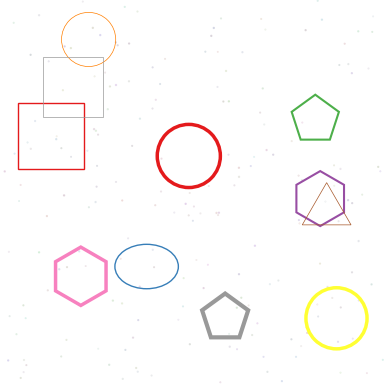[{"shape": "circle", "thickness": 2.5, "radius": 0.41, "center": [0.49, 0.595]}, {"shape": "square", "thickness": 1, "radius": 0.43, "center": [0.133, 0.647]}, {"shape": "oval", "thickness": 1, "radius": 0.41, "center": [0.381, 0.308]}, {"shape": "pentagon", "thickness": 1.5, "radius": 0.32, "center": [0.819, 0.69]}, {"shape": "hexagon", "thickness": 1.5, "radius": 0.36, "center": [0.832, 0.484]}, {"shape": "circle", "thickness": 0.5, "radius": 0.35, "center": [0.23, 0.897]}, {"shape": "circle", "thickness": 2.5, "radius": 0.4, "center": [0.874, 0.173]}, {"shape": "triangle", "thickness": 0.5, "radius": 0.37, "center": [0.848, 0.452]}, {"shape": "hexagon", "thickness": 2.5, "radius": 0.38, "center": [0.21, 0.282]}, {"shape": "pentagon", "thickness": 3, "radius": 0.31, "center": [0.585, 0.175]}, {"shape": "square", "thickness": 0.5, "radius": 0.39, "center": [0.19, 0.773]}]